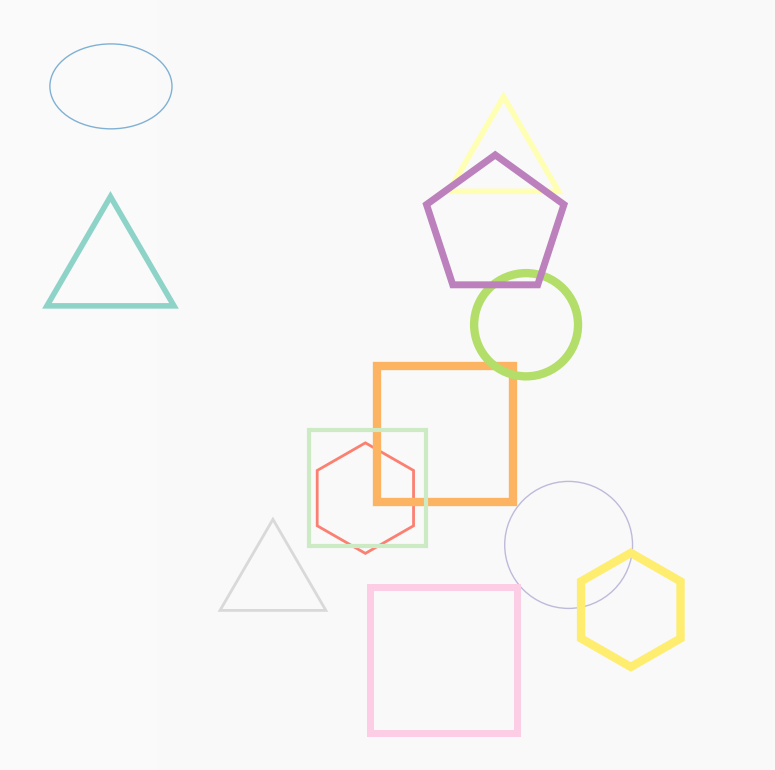[{"shape": "triangle", "thickness": 2, "radius": 0.47, "center": [0.143, 0.65]}, {"shape": "triangle", "thickness": 2, "radius": 0.41, "center": [0.65, 0.792]}, {"shape": "circle", "thickness": 0.5, "radius": 0.41, "center": [0.734, 0.292]}, {"shape": "hexagon", "thickness": 1, "radius": 0.36, "center": [0.471, 0.353]}, {"shape": "oval", "thickness": 0.5, "radius": 0.39, "center": [0.143, 0.888]}, {"shape": "square", "thickness": 3, "radius": 0.44, "center": [0.574, 0.437]}, {"shape": "circle", "thickness": 3, "radius": 0.34, "center": [0.679, 0.578]}, {"shape": "square", "thickness": 2.5, "radius": 0.47, "center": [0.572, 0.143]}, {"shape": "triangle", "thickness": 1, "radius": 0.39, "center": [0.352, 0.247]}, {"shape": "pentagon", "thickness": 2.5, "radius": 0.47, "center": [0.639, 0.706]}, {"shape": "square", "thickness": 1.5, "radius": 0.38, "center": [0.474, 0.366]}, {"shape": "hexagon", "thickness": 3, "radius": 0.37, "center": [0.814, 0.208]}]